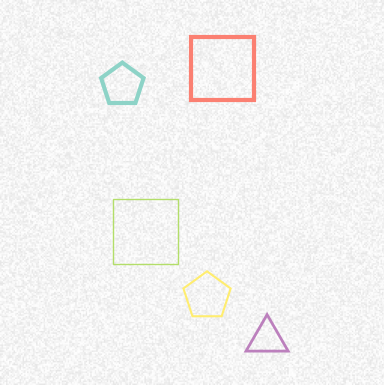[{"shape": "pentagon", "thickness": 3, "radius": 0.29, "center": [0.318, 0.779]}, {"shape": "square", "thickness": 3, "radius": 0.41, "center": [0.578, 0.823]}, {"shape": "square", "thickness": 1, "radius": 0.42, "center": [0.377, 0.398]}, {"shape": "triangle", "thickness": 2, "radius": 0.32, "center": [0.694, 0.12]}, {"shape": "pentagon", "thickness": 1.5, "radius": 0.32, "center": [0.538, 0.231]}]